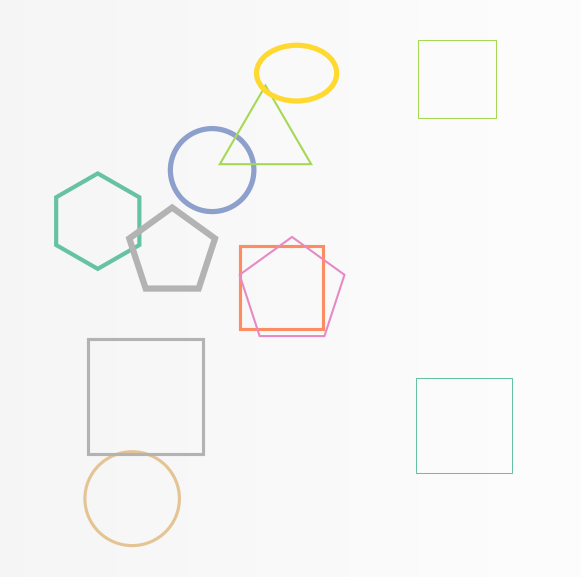[{"shape": "hexagon", "thickness": 2, "radius": 0.41, "center": [0.168, 0.616]}, {"shape": "square", "thickness": 0.5, "radius": 0.41, "center": [0.799, 0.262]}, {"shape": "square", "thickness": 1.5, "radius": 0.36, "center": [0.484, 0.501]}, {"shape": "circle", "thickness": 2.5, "radius": 0.36, "center": [0.365, 0.705]}, {"shape": "pentagon", "thickness": 1, "radius": 0.47, "center": [0.502, 0.494]}, {"shape": "triangle", "thickness": 1, "radius": 0.45, "center": [0.457, 0.76]}, {"shape": "square", "thickness": 0.5, "radius": 0.34, "center": [0.787, 0.862]}, {"shape": "oval", "thickness": 2.5, "radius": 0.34, "center": [0.51, 0.872]}, {"shape": "circle", "thickness": 1.5, "radius": 0.41, "center": [0.227, 0.136]}, {"shape": "square", "thickness": 1.5, "radius": 0.5, "center": [0.25, 0.312]}, {"shape": "pentagon", "thickness": 3, "radius": 0.39, "center": [0.296, 0.562]}]